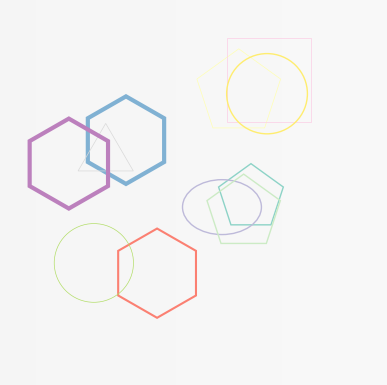[{"shape": "pentagon", "thickness": 1, "radius": 0.44, "center": [0.648, 0.487]}, {"shape": "pentagon", "thickness": 0.5, "radius": 0.57, "center": [0.616, 0.76]}, {"shape": "oval", "thickness": 1, "radius": 0.51, "center": [0.573, 0.462]}, {"shape": "hexagon", "thickness": 1.5, "radius": 0.58, "center": [0.405, 0.29]}, {"shape": "hexagon", "thickness": 3, "radius": 0.57, "center": [0.325, 0.636]}, {"shape": "circle", "thickness": 0.5, "radius": 0.51, "center": [0.242, 0.317]}, {"shape": "square", "thickness": 0.5, "radius": 0.55, "center": [0.694, 0.792]}, {"shape": "triangle", "thickness": 0.5, "radius": 0.41, "center": [0.273, 0.597]}, {"shape": "hexagon", "thickness": 3, "radius": 0.58, "center": [0.178, 0.575]}, {"shape": "pentagon", "thickness": 1, "radius": 0.5, "center": [0.629, 0.448]}, {"shape": "circle", "thickness": 1, "radius": 0.52, "center": [0.689, 0.757]}]